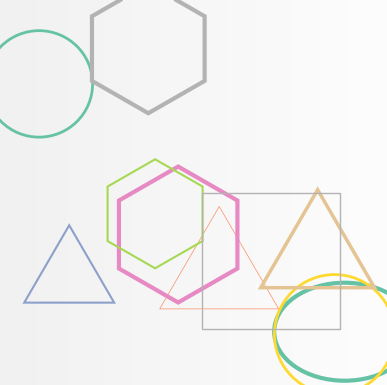[{"shape": "oval", "thickness": 3, "radius": 0.91, "center": [0.889, 0.138]}, {"shape": "circle", "thickness": 2, "radius": 0.69, "center": [0.101, 0.782]}, {"shape": "triangle", "thickness": 0.5, "radius": 0.89, "center": [0.566, 0.286]}, {"shape": "triangle", "thickness": 1.5, "radius": 0.67, "center": [0.179, 0.281]}, {"shape": "hexagon", "thickness": 3, "radius": 0.88, "center": [0.46, 0.391]}, {"shape": "hexagon", "thickness": 1.5, "radius": 0.71, "center": [0.4, 0.445]}, {"shape": "circle", "thickness": 2, "radius": 0.78, "center": [0.863, 0.132]}, {"shape": "triangle", "thickness": 2.5, "radius": 0.85, "center": [0.82, 0.338]}, {"shape": "square", "thickness": 1, "radius": 0.89, "center": [0.7, 0.322]}, {"shape": "hexagon", "thickness": 3, "radius": 0.84, "center": [0.383, 0.874]}]